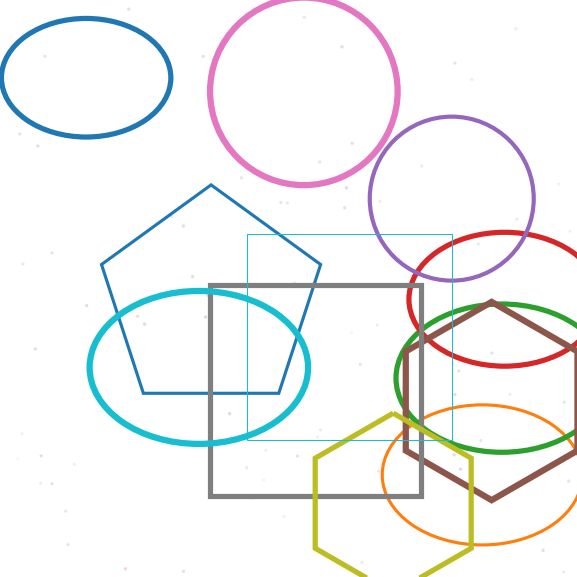[{"shape": "oval", "thickness": 2.5, "radius": 0.73, "center": [0.149, 0.865]}, {"shape": "pentagon", "thickness": 1.5, "radius": 1.0, "center": [0.365, 0.479]}, {"shape": "oval", "thickness": 1.5, "radius": 0.87, "center": [0.835, 0.177]}, {"shape": "oval", "thickness": 2.5, "radius": 0.92, "center": [0.869, 0.344]}, {"shape": "oval", "thickness": 2.5, "radius": 0.83, "center": [0.874, 0.481]}, {"shape": "circle", "thickness": 2, "radius": 0.71, "center": [0.782, 0.655]}, {"shape": "hexagon", "thickness": 3, "radius": 0.86, "center": [0.851, 0.305]}, {"shape": "circle", "thickness": 3, "radius": 0.81, "center": [0.526, 0.841]}, {"shape": "square", "thickness": 2.5, "radius": 0.91, "center": [0.546, 0.322]}, {"shape": "hexagon", "thickness": 2.5, "radius": 0.78, "center": [0.681, 0.128]}, {"shape": "square", "thickness": 0.5, "radius": 0.89, "center": [0.605, 0.416]}, {"shape": "oval", "thickness": 3, "radius": 0.95, "center": [0.344, 0.363]}]